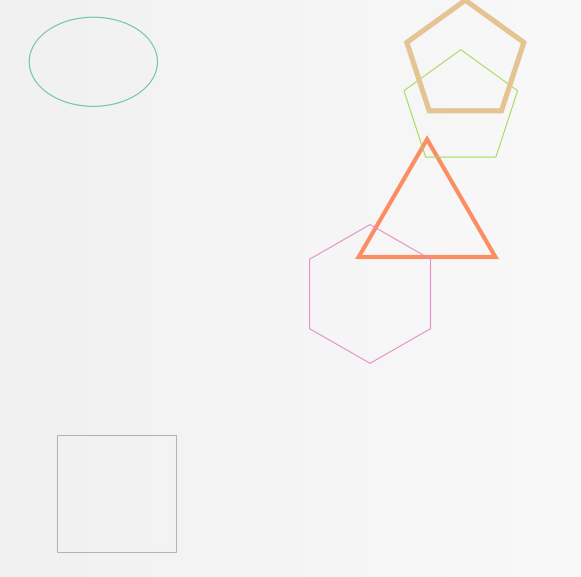[{"shape": "oval", "thickness": 0.5, "radius": 0.55, "center": [0.161, 0.892]}, {"shape": "triangle", "thickness": 2, "radius": 0.68, "center": [0.735, 0.622]}, {"shape": "hexagon", "thickness": 0.5, "radius": 0.6, "center": [0.637, 0.49]}, {"shape": "pentagon", "thickness": 0.5, "radius": 0.51, "center": [0.793, 0.81]}, {"shape": "pentagon", "thickness": 2.5, "radius": 0.53, "center": [0.801, 0.893]}, {"shape": "square", "thickness": 0.5, "radius": 0.51, "center": [0.2, 0.144]}]